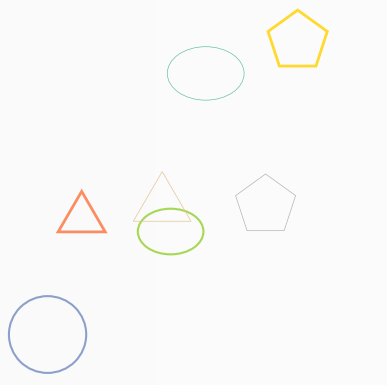[{"shape": "oval", "thickness": 0.5, "radius": 0.5, "center": [0.531, 0.809]}, {"shape": "triangle", "thickness": 2, "radius": 0.35, "center": [0.211, 0.433]}, {"shape": "circle", "thickness": 1.5, "radius": 0.5, "center": [0.123, 0.131]}, {"shape": "oval", "thickness": 1.5, "radius": 0.42, "center": [0.44, 0.399]}, {"shape": "pentagon", "thickness": 2, "radius": 0.4, "center": [0.768, 0.893]}, {"shape": "triangle", "thickness": 0.5, "radius": 0.43, "center": [0.419, 0.468]}, {"shape": "pentagon", "thickness": 0.5, "radius": 0.41, "center": [0.685, 0.467]}]